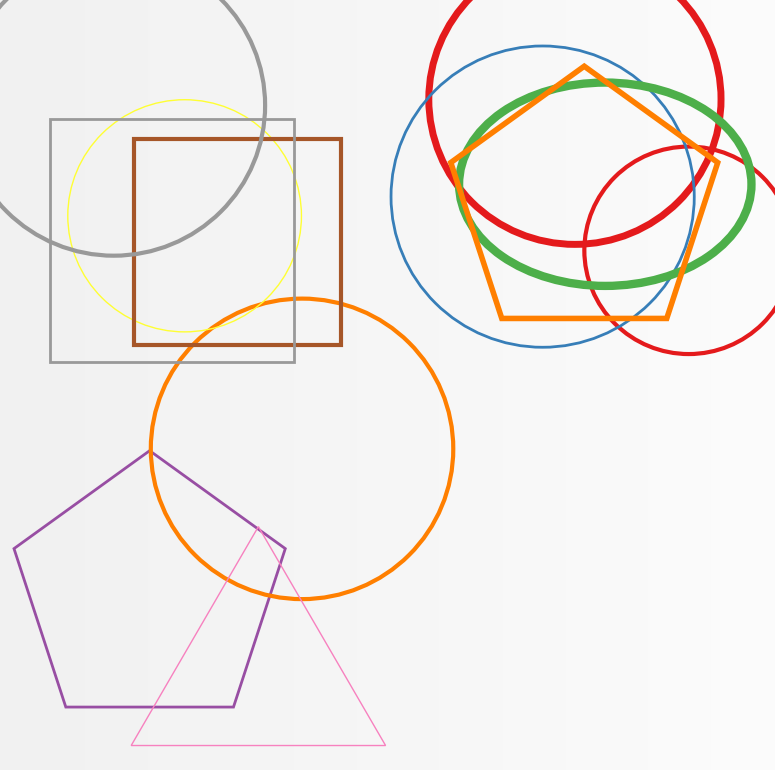[{"shape": "circle", "thickness": 1.5, "radius": 0.67, "center": [0.889, 0.675]}, {"shape": "circle", "thickness": 2.5, "radius": 0.94, "center": [0.742, 0.871]}, {"shape": "circle", "thickness": 1, "radius": 0.98, "center": [0.7, 0.745]}, {"shape": "oval", "thickness": 3, "radius": 0.94, "center": [0.781, 0.761]}, {"shape": "pentagon", "thickness": 1, "radius": 0.92, "center": [0.193, 0.231]}, {"shape": "circle", "thickness": 1.5, "radius": 0.98, "center": [0.39, 0.417]}, {"shape": "pentagon", "thickness": 2, "radius": 0.91, "center": [0.754, 0.733]}, {"shape": "circle", "thickness": 0.5, "radius": 0.75, "center": [0.238, 0.72]}, {"shape": "square", "thickness": 1.5, "radius": 0.67, "center": [0.306, 0.686]}, {"shape": "triangle", "thickness": 0.5, "radius": 0.95, "center": [0.333, 0.127]}, {"shape": "circle", "thickness": 1.5, "radius": 0.98, "center": [0.147, 0.863]}, {"shape": "square", "thickness": 1, "radius": 0.79, "center": [0.222, 0.688]}]